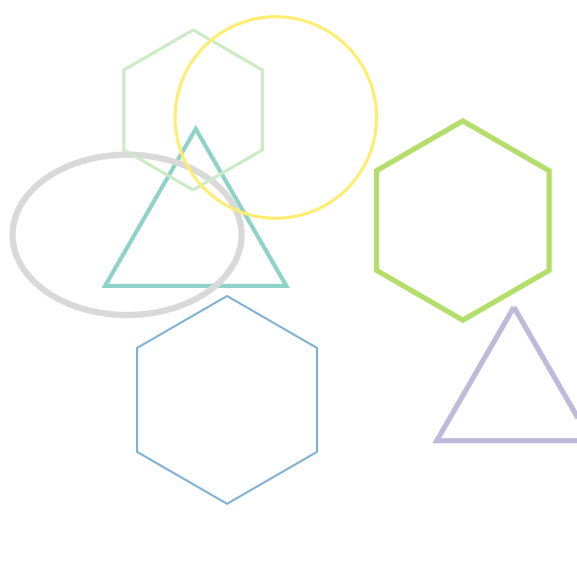[{"shape": "triangle", "thickness": 2, "radius": 0.91, "center": [0.339, 0.595]}, {"shape": "triangle", "thickness": 2.5, "radius": 0.77, "center": [0.89, 0.313]}, {"shape": "hexagon", "thickness": 1, "radius": 0.9, "center": [0.393, 0.307]}, {"shape": "hexagon", "thickness": 2.5, "radius": 0.86, "center": [0.801, 0.617]}, {"shape": "oval", "thickness": 3, "radius": 0.99, "center": [0.22, 0.592]}, {"shape": "hexagon", "thickness": 1.5, "radius": 0.69, "center": [0.334, 0.809]}, {"shape": "circle", "thickness": 1.5, "radius": 0.87, "center": [0.478, 0.796]}]